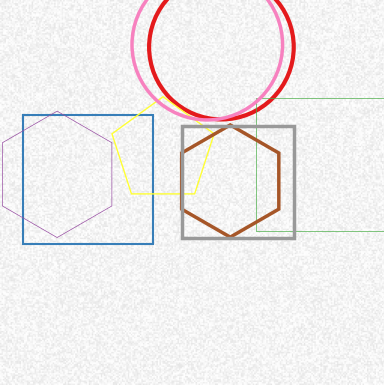[{"shape": "circle", "thickness": 3, "radius": 0.94, "center": [0.575, 0.878]}, {"shape": "square", "thickness": 1.5, "radius": 0.84, "center": [0.228, 0.534]}, {"shape": "square", "thickness": 0.5, "radius": 0.86, "center": [0.836, 0.573]}, {"shape": "hexagon", "thickness": 0.5, "radius": 0.82, "center": [0.148, 0.547]}, {"shape": "pentagon", "thickness": 1, "radius": 0.7, "center": [0.423, 0.609]}, {"shape": "hexagon", "thickness": 2.5, "radius": 0.73, "center": [0.598, 0.53]}, {"shape": "circle", "thickness": 2.5, "radius": 0.98, "center": [0.538, 0.884]}, {"shape": "square", "thickness": 2.5, "radius": 0.73, "center": [0.618, 0.527]}]